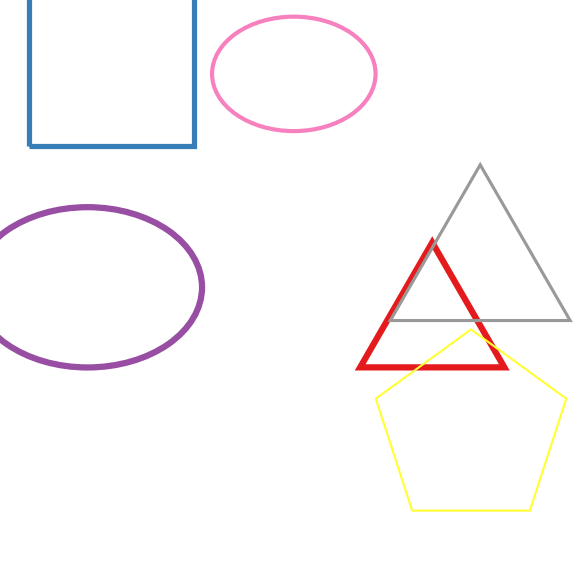[{"shape": "triangle", "thickness": 3, "radius": 0.72, "center": [0.748, 0.435]}, {"shape": "square", "thickness": 2.5, "radius": 0.71, "center": [0.193, 0.889]}, {"shape": "oval", "thickness": 3, "radius": 0.99, "center": [0.152, 0.502]}, {"shape": "pentagon", "thickness": 1, "radius": 0.87, "center": [0.816, 0.255]}, {"shape": "oval", "thickness": 2, "radius": 0.71, "center": [0.509, 0.871]}, {"shape": "triangle", "thickness": 1.5, "radius": 0.9, "center": [0.832, 0.534]}]